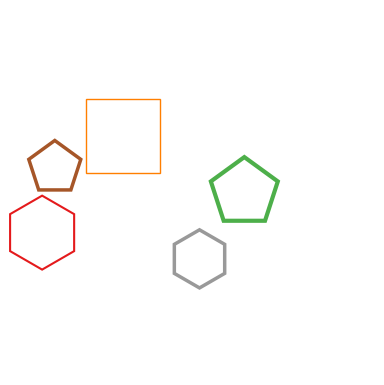[{"shape": "hexagon", "thickness": 1.5, "radius": 0.48, "center": [0.109, 0.396]}, {"shape": "pentagon", "thickness": 3, "radius": 0.46, "center": [0.635, 0.501]}, {"shape": "square", "thickness": 1, "radius": 0.48, "center": [0.32, 0.648]}, {"shape": "pentagon", "thickness": 2.5, "radius": 0.36, "center": [0.142, 0.564]}, {"shape": "hexagon", "thickness": 2.5, "radius": 0.38, "center": [0.518, 0.328]}]